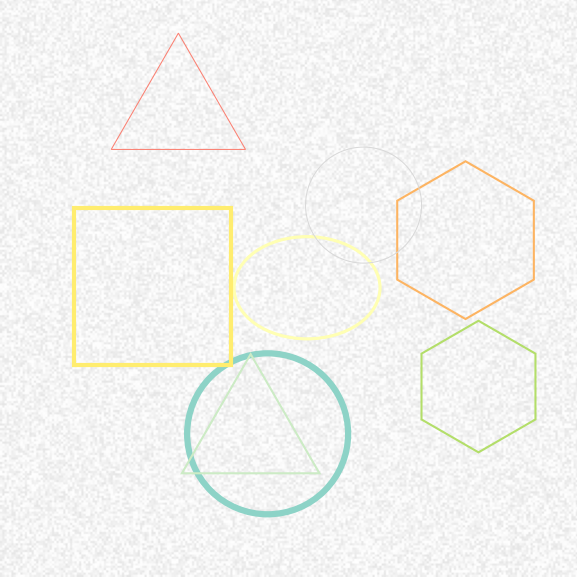[{"shape": "circle", "thickness": 3, "radius": 0.7, "center": [0.463, 0.248]}, {"shape": "oval", "thickness": 1.5, "radius": 0.63, "center": [0.532, 0.501]}, {"shape": "triangle", "thickness": 0.5, "radius": 0.67, "center": [0.309, 0.807]}, {"shape": "hexagon", "thickness": 1, "radius": 0.68, "center": [0.806, 0.583]}, {"shape": "hexagon", "thickness": 1, "radius": 0.57, "center": [0.829, 0.33]}, {"shape": "circle", "thickness": 0.5, "radius": 0.5, "center": [0.63, 0.644]}, {"shape": "triangle", "thickness": 1, "radius": 0.69, "center": [0.434, 0.248]}, {"shape": "square", "thickness": 2, "radius": 0.68, "center": [0.264, 0.504]}]